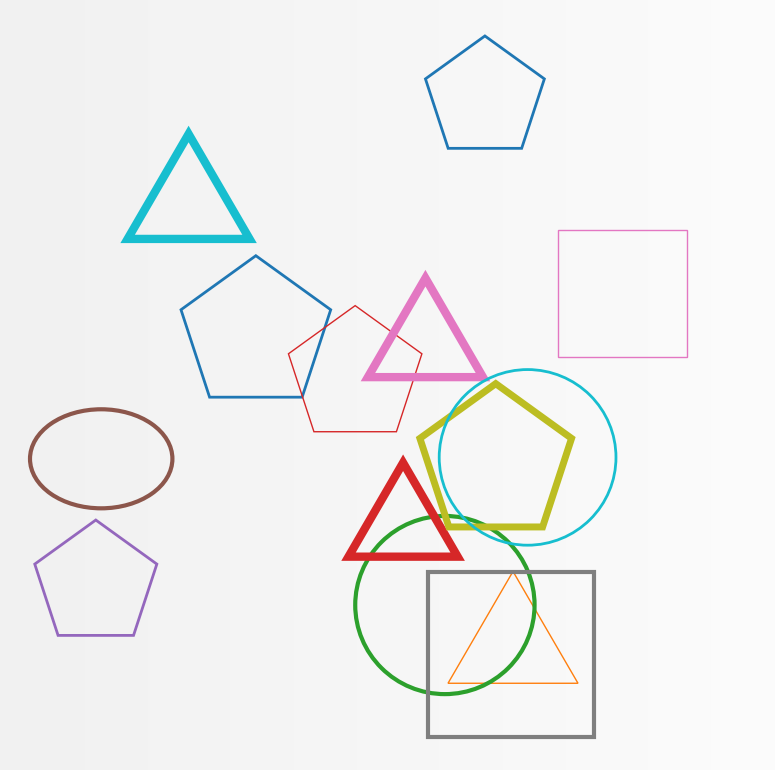[{"shape": "pentagon", "thickness": 1, "radius": 0.4, "center": [0.626, 0.873]}, {"shape": "pentagon", "thickness": 1, "radius": 0.51, "center": [0.33, 0.566]}, {"shape": "triangle", "thickness": 0.5, "radius": 0.48, "center": [0.662, 0.161]}, {"shape": "circle", "thickness": 1.5, "radius": 0.58, "center": [0.574, 0.214]}, {"shape": "pentagon", "thickness": 0.5, "radius": 0.45, "center": [0.458, 0.513]}, {"shape": "triangle", "thickness": 3, "radius": 0.41, "center": [0.52, 0.318]}, {"shape": "pentagon", "thickness": 1, "radius": 0.41, "center": [0.124, 0.242]}, {"shape": "oval", "thickness": 1.5, "radius": 0.46, "center": [0.131, 0.404]}, {"shape": "square", "thickness": 0.5, "radius": 0.41, "center": [0.803, 0.619]}, {"shape": "triangle", "thickness": 3, "radius": 0.43, "center": [0.549, 0.553]}, {"shape": "square", "thickness": 1.5, "radius": 0.53, "center": [0.659, 0.15]}, {"shape": "pentagon", "thickness": 2.5, "radius": 0.51, "center": [0.64, 0.399]}, {"shape": "triangle", "thickness": 3, "radius": 0.45, "center": [0.243, 0.735]}, {"shape": "circle", "thickness": 1, "radius": 0.57, "center": [0.681, 0.406]}]